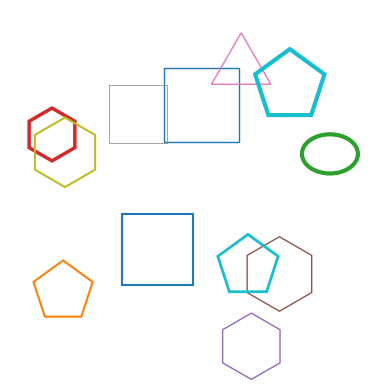[{"shape": "square", "thickness": 1, "radius": 0.48, "center": [0.523, 0.727]}, {"shape": "square", "thickness": 1.5, "radius": 0.46, "center": [0.408, 0.352]}, {"shape": "pentagon", "thickness": 1.5, "radius": 0.4, "center": [0.164, 0.243]}, {"shape": "oval", "thickness": 3, "radius": 0.36, "center": [0.857, 0.6]}, {"shape": "hexagon", "thickness": 2.5, "radius": 0.34, "center": [0.135, 0.651]}, {"shape": "hexagon", "thickness": 1, "radius": 0.43, "center": [0.653, 0.101]}, {"shape": "hexagon", "thickness": 1, "radius": 0.48, "center": [0.726, 0.288]}, {"shape": "triangle", "thickness": 1, "radius": 0.45, "center": [0.626, 0.826]}, {"shape": "square", "thickness": 0.5, "radius": 0.38, "center": [0.359, 0.705]}, {"shape": "hexagon", "thickness": 1.5, "radius": 0.45, "center": [0.169, 0.604]}, {"shape": "pentagon", "thickness": 3, "radius": 0.47, "center": [0.753, 0.778]}, {"shape": "pentagon", "thickness": 2, "radius": 0.41, "center": [0.644, 0.309]}]